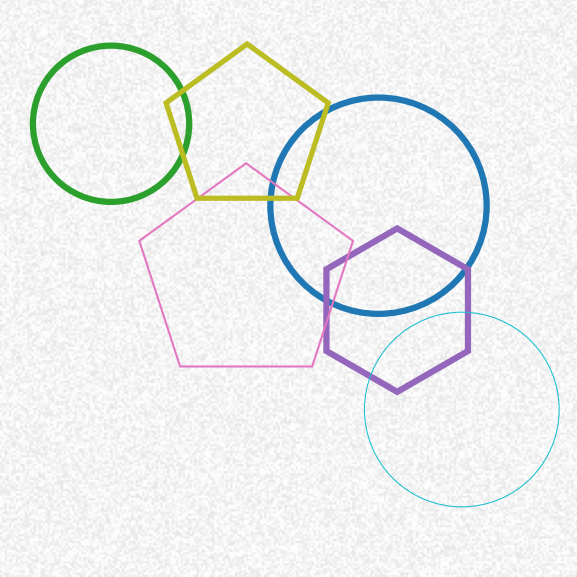[{"shape": "circle", "thickness": 3, "radius": 0.94, "center": [0.655, 0.643]}, {"shape": "circle", "thickness": 3, "radius": 0.68, "center": [0.192, 0.785]}, {"shape": "hexagon", "thickness": 3, "radius": 0.71, "center": [0.688, 0.462]}, {"shape": "pentagon", "thickness": 1, "radius": 0.97, "center": [0.426, 0.522]}, {"shape": "pentagon", "thickness": 2.5, "radius": 0.74, "center": [0.428, 0.775]}, {"shape": "circle", "thickness": 0.5, "radius": 0.84, "center": [0.8, 0.29]}]